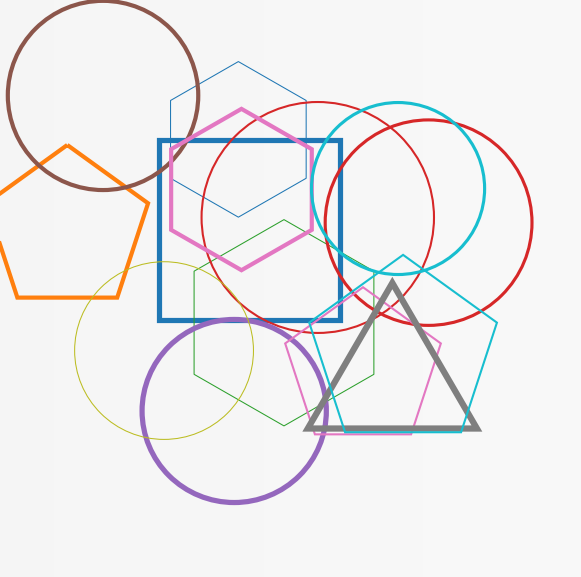[{"shape": "square", "thickness": 2.5, "radius": 0.78, "center": [0.429, 0.6]}, {"shape": "hexagon", "thickness": 0.5, "radius": 0.67, "center": [0.41, 0.758]}, {"shape": "pentagon", "thickness": 2, "radius": 0.73, "center": [0.116, 0.602]}, {"shape": "hexagon", "thickness": 0.5, "radius": 0.89, "center": [0.489, 0.44]}, {"shape": "circle", "thickness": 1, "radius": 1.0, "center": [0.547, 0.623]}, {"shape": "circle", "thickness": 1.5, "radius": 0.89, "center": [0.737, 0.614]}, {"shape": "circle", "thickness": 2.5, "radius": 0.79, "center": [0.403, 0.287]}, {"shape": "circle", "thickness": 2, "radius": 0.82, "center": [0.177, 0.834]}, {"shape": "pentagon", "thickness": 1, "radius": 0.7, "center": [0.625, 0.361]}, {"shape": "hexagon", "thickness": 2, "radius": 0.7, "center": [0.415, 0.671]}, {"shape": "triangle", "thickness": 3, "radius": 0.84, "center": [0.675, 0.341]}, {"shape": "circle", "thickness": 0.5, "radius": 0.77, "center": [0.282, 0.392]}, {"shape": "circle", "thickness": 1.5, "radius": 0.74, "center": [0.685, 0.673]}, {"shape": "pentagon", "thickness": 1, "radius": 0.85, "center": [0.693, 0.388]}]